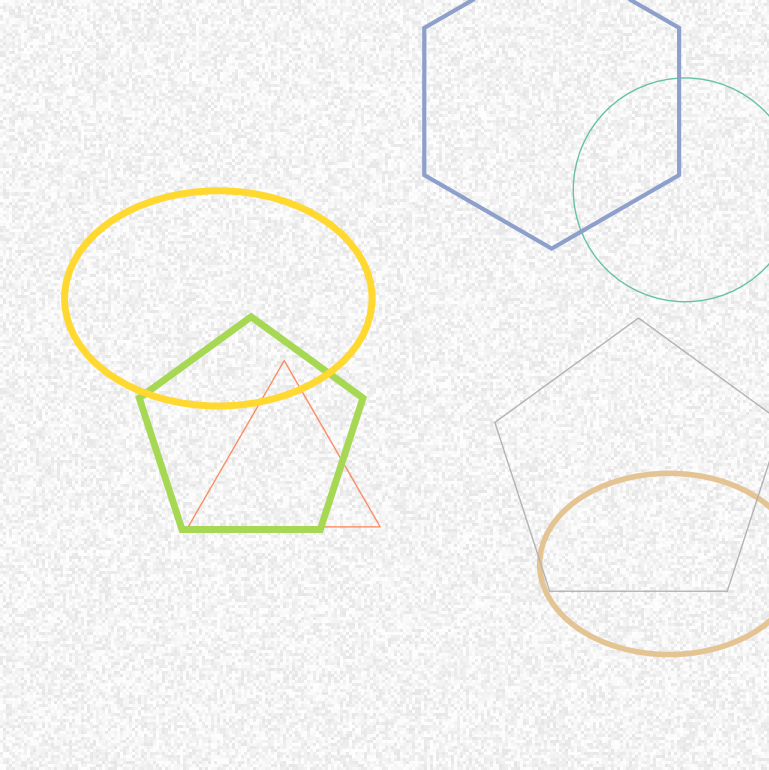[{"shape": "circle", "thickness": 0.5, "radius": 0.73, "center": [0.89, 0.753]}, {"shape": "triangle", "thickness": 0.5, "radius": 0.72, "center": [0.369, 0.388]}, {"shape": "hexagon", "thickness": 1.5, "radius": 0.96, "center": [0.716, 0.868]}, {"shape": "pentagon", "thickness": 2.5, "radius": 0.76, "center": [0.326, 0.436]}, {"shape": "oval", "thickness": 2.5, "radius": 1.0, "center": [0.284, 0.612]}, {"shape": "oval", "thickness": 2, "radius": 0.84, "center": [0.869, 0.268]}, {"shape": "pentagon", "thickness": 0.5, "radius": 0.98, "center": [0.829, 0.391]}]